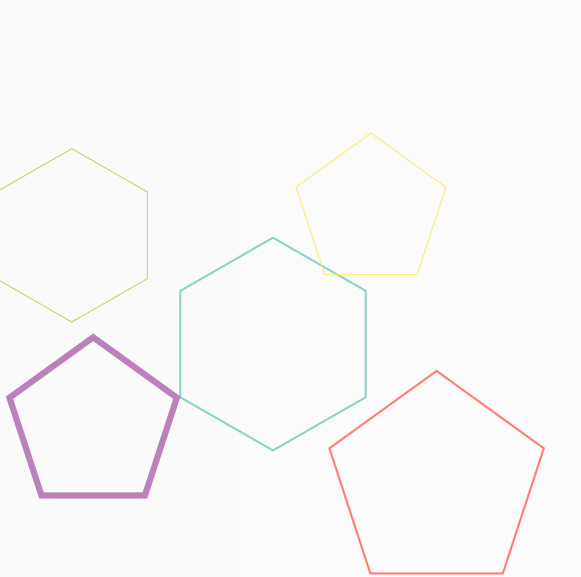[{"shape": "hexagon", "thickness": 1, "radius": 0.92, "center": [0.47, 0.403]}, {"shape": "pentagon", "thickness": 1, "radius": 0.97, "center": [0.751, 0.163]}, {"shape": "hexagon", "thickness": 0.5, "radius": 0.75, "center": [0.124, 0.592]}, {"shape": "pentagon", "thickness": 3, "radius": 0.76, "center": [0.16, 0.264]}, {"shape": "pentagon", "thickness": 0.5, "radius": 0.68, "center": [0.638, 0.633]}]